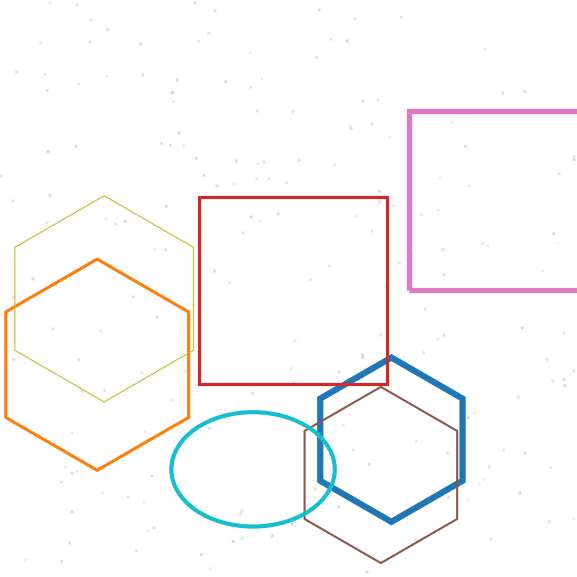[{"shape": "hexagon", "thickness": 3, "radius": 0.71, "center": [0.678, 0.238]}, {"shape": "hexagon", "thickness": 1.5, "radius": 0.91, "center": [0.168, 0.368]}, {"shape": "square", "thickness": 1.5, "radius": 0.81, "center": [0.507, 0.496]}, {"shape": "hexagon", "thickness": 1, "radius": 0.76, "center": [0.66, 0.177]}, {"shape": "square", "thickness": 2.5, "radius": 0.78, "center": [0.864, 0.652]}, {"shape": "hexagon", "thickness": 0.5, "radius": 0.89, "center": [0.18, 0.482]}, {"shape": "oval", "thickness": 2, "radius": 0.71, "center": [0.438, 0.186]}]